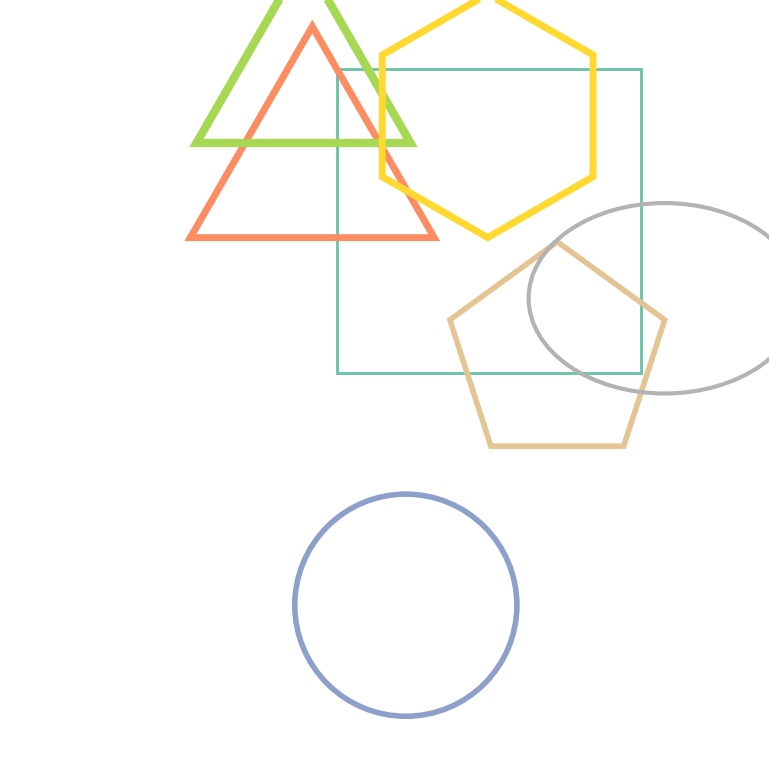[{"shape": "square", "thickness": 1, "radius": 0.99, "center": [0.635, 0.713]}, {"shape": "triangle", "thickness": 2.5, "radius": 0.91, "center": [0.406, 0.783]}, {"shape": "circle", "thickness": 2, "radius": 0.72, "center": [0.527, 0.214]}, {"shape": "triangle", "thickness": 3, "radius": 0.8, "center": [0.394, 0.895]}, {"shape": "hexagon", "thickness": 2.5, "radius": 0.79, "center": [0.633, 0.85]}, {"shape": "pentagon", "thickness": 2, "radius": 0.73, "center": [0.724, 0.539]}, {"shape": "oval", "thickness": 1.5, "radius": 0.88, "center": [0.863, 0.613]}]